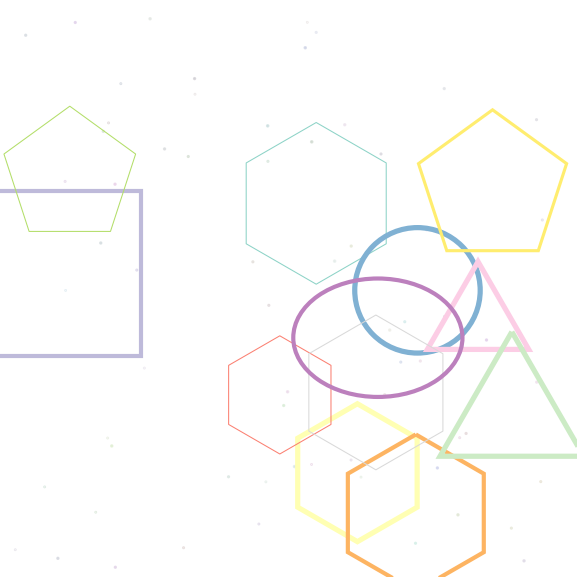[{"shape": "hexagon", "thickness": 0.5, "radius": 0.7, "center": [0.548, 0.647]}, {"shape": "hexagon", "thickness": 2.5, "radius": 0.6, "center": [0.619, 0.181]}, {"shape": "square", "thickness": 2, "radius": 0.71, "center": [0.101, 0.526]}, {"shape": "hexagon", "thickness": 0.5, "radius": 0.51, "center": [0.485, 0.315]}, {"shape": "circle", "thickness": 2.5, "radius": 0.54, "center": [0.723, 0.496]}, {"shape": "hexagon", "thickness": 2, "radius": 0.68, "center": [0.72, 0.111]}, {"shape": "pentagon", "thickness": 0.5, "radius": 0.6, "center": [0.121, 0.695]}, {"shape": "triangle", "thickness": 2.5, "radius": 0.51, "center": [0.828, 0.445]}, {"shape": "hexagon", "thickness": 0.5, "radius": 0.67, "center": [0.651, 0.32]}, {"shape": "oval", "thickness": 2, "radius": 0.73, "center": [0.654, 0.414]}, {"shape": "triangle", "thickness": 2.5, "radius": 0.72, "center": [0.886, 0.281]}, {"shape": "pentagon", "thickness": 1.5, "radius": 0.67, "center": [0.853, 0.674]}]